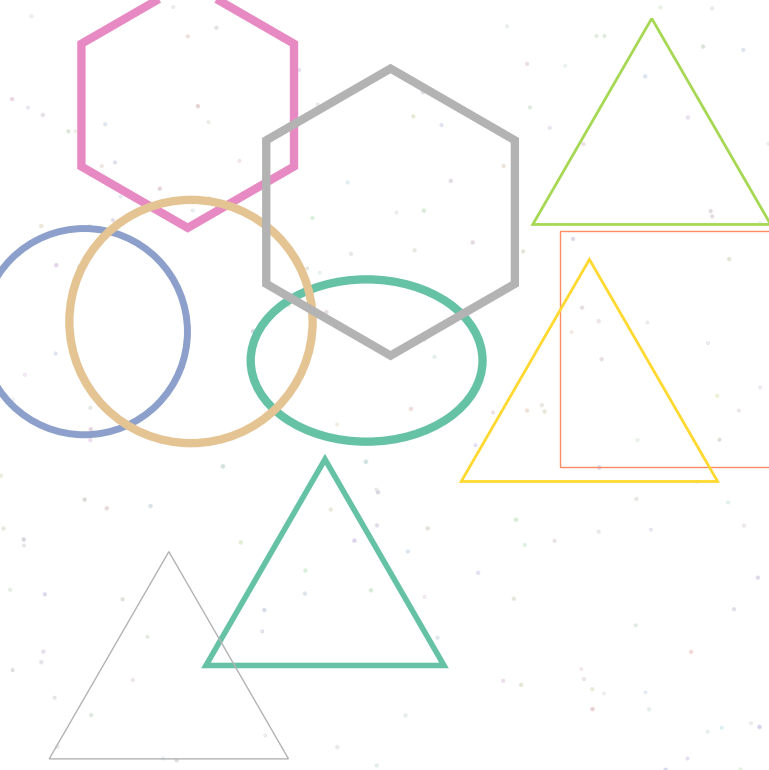[{"shape": "oval", "thickness": 3, "radius": 0.75, "center": [0.476, 0.532]}, {"shape": "triangle", "thickness": 2, "radius": 0.89, "center": [0.422, 0.225]}, {"shape": "square", "thickness": 0.5, "radius": 0.77, "center": [0.881, 0.547]}, {"shape": "circle", "thickness": 2.5, "radius": 0.67, "center": [0.11, 0.569]}, {"shape": "hexagon", "thickness": 3, "radius": 0.8, "center": [0.244, 0.863]}, {"shape": "triangle", "thickness": 1, "radius": 0.89, "center": [0.846, 0.798]}, {"shape": "triangle", "thickness": 1, "radius": 0.96, "center": [0.765, 0.471]}, {"shape": "circle", "thickness": 3, "radius": 0.79, "center": [0.248, 0.582]}, {"shape": "hexagon", "thickness": 3, "radius": 0.93, "center": [0.507, 0.725]}, {"shape": "triangle", "thickness": 0.5, "radius": 0.9, "center": [0.219, 0.104]}]